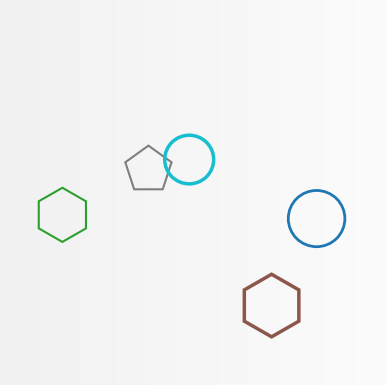[{"shape": "circle", "thickness": 2, "radius": 0.37, "center": [0.817, 0.432]}, {"shape": "hexagon", "thickness": 1.5, "radius": 0.35, "center": [0.161, 0.442]}, {"shape": "hexagon", "thickness": 2.5, "radius": 0.41, "center": [0.701, 0.206]}, {"shape": "pentagon", "thickness": 1.5, "radius": 0.31, "center": [0.383, 0.559]}, {"shape": "circle", "thickness": 2.5, "radius": 0.32, "center": [0.488, 0.586]}]